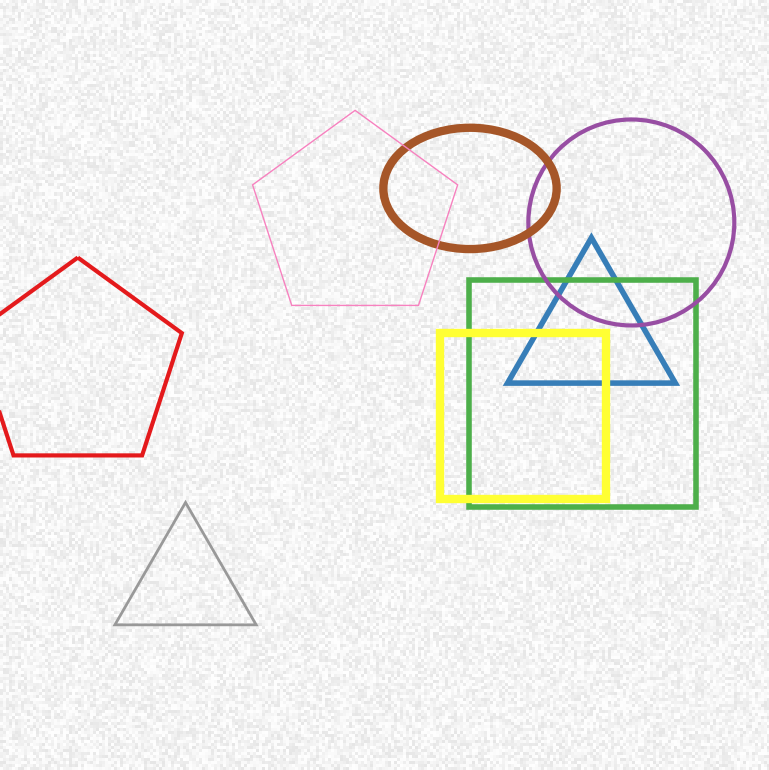[{"shape": "pentagon", "thickness": 1.5, "radius": 0.71, "center": [0.101, 0.523]}, {"shape": "triangle", "thickness": 2, "radius": 0.63, "center": [0.768, 0.565]}, {"shape": "square", "thickness": 2, "radius": 0.74, "center": [0.757, 0.489]}, {"shape": "circle", "thickness": 1.5, "radius": 0.67, "center": [0.82, 0.711]}, {"shape": "square", "thickness": 3, "radius": 0.54, "center": [0.68, 0.459]}, {"shape": "oval", "thickness": 3, "radius": 0.56, "center": [0.61, 0.755]}, {"shape": "pentagon", "thickness": 0.5, "radius": 0.7, "center": [0.461, 0.717]}, {"shape": "triangle", "thickness": 1, "radius": 0.53, "center": [0.241, 0.241]}]